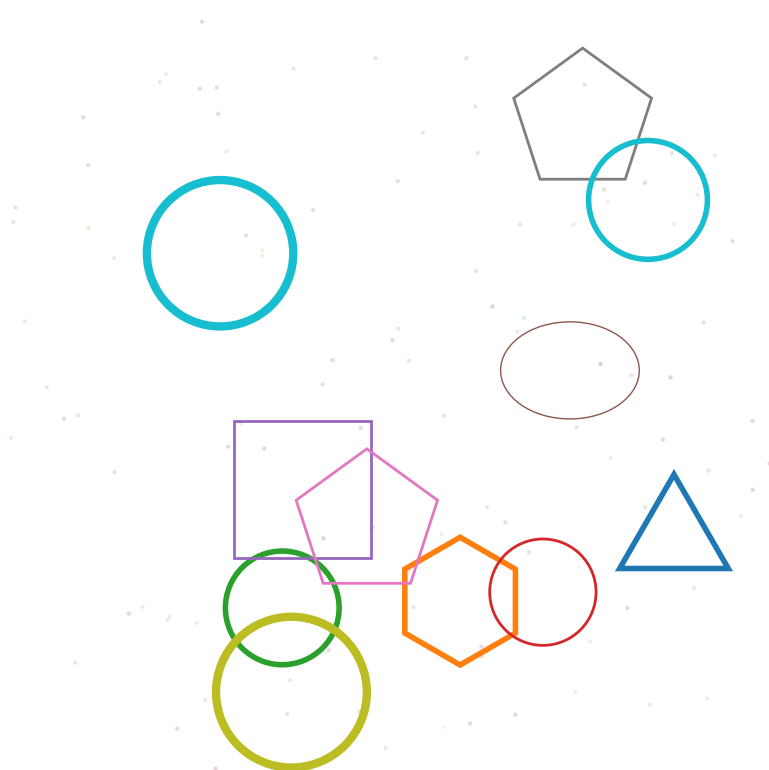[{"shape": "triangle", "thickness": 2, "radius": 0.41, "center": [0.875, 0.302]}, {"shape": "hexagon", "thickness": 2, "radius": 0.41, "center": [0.598, 0.219]}, {"shape": "circle", "thickness": 2, "radius": 0.37, "center": [0.367, 0.211]}, {"shape": "circle", "thickness": 1, "radius": 0.35, "center": [0.705, 0.231]}, {"shape": "square", "thickness": 1, "radius": 0.44, "center": [0.393, 0.365]}, {"shape": "oval", "thickness": 0.5, "radius": 0.45, "center": [0.74, 0.519]}, {"shape": "pentagon", "thickness": 1, "radius": 0.48, "center": [0.476, 0.321]}, {"shape": "pentagon", "thickness": 1, "radius": 0.47, "center": [0.757, 0.843]}, {"shape": "circle", "thickness": 3, "radius": 0.49, "center": [0.378, 0.101]}, {"shape": "circle", "thickness": 2, "radius": 0.39, "center": [0.842, 0.74]}, {"shape": "circle", "thickness": 3, "radius": 0.48, "center": [0.286, 0.671]}]